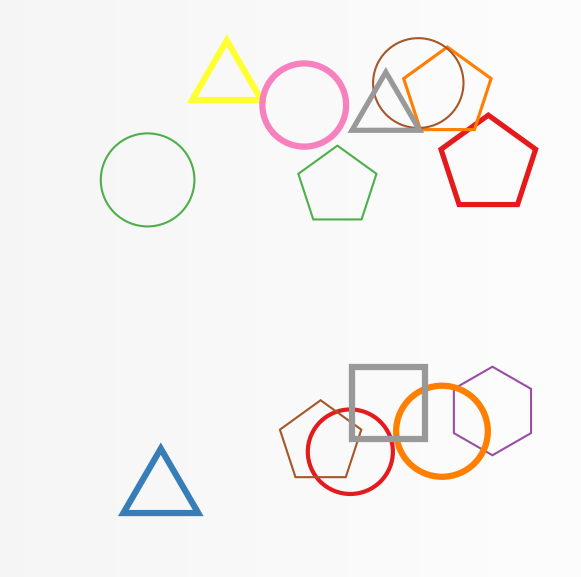[{"shape": "circle", "thickness": 2, "radius": 0.37, "center": [0.603, 0.217]}, {"shape": "pentagon", "thickness": 2.5, "radius": 0.43, "center": [0.84, 0.714]}, {"shape": "triangle", "thickness": 3, "radius": 0.37, "center": [0.277, 0.148]}, {"shape": "pentagon", "thickness": 1, "radius": 0.35, "center": [0.58, 0.676]}, {"shape": "circle", "thickness": 1, "radius": 0.4, "center": [0.254, 0.688]}, {"shape": "hexagon", "thickness": 1, "radius": 0.38, "center": [0.847, 0.287]}, {"shape": "circle", "thickness": 3, "radius": 0.39, "center": [0.76, 0.252]}, {"shape": "pentagon", "thickness": 1.5, "radius": 0.4, "center": [0.77, 0.839]}, {"shape": "triangle", "thickness": 3, "radius": 0.34, "center": [0.39, 0.86]}, {"shape": "pentagon", "thickness": 1, "radius": 0.37, "center": [0.552, 0.232]}, {"shape": "circle", "thickness": 1, "radius": 0.39, "center": [0.72, 0.855]}, {"shape": "circle", "thickness": 3, "radius": 0.36, "center": [0.523, 0.817]}, {"shape": "triangle", "thickness": 2.5, "radius": 0.34, "center": [0.664, 0.807]}, {"shape": "square", "thickness": 3, "radius": 0.31, "center": [0.669, 0.301]}]